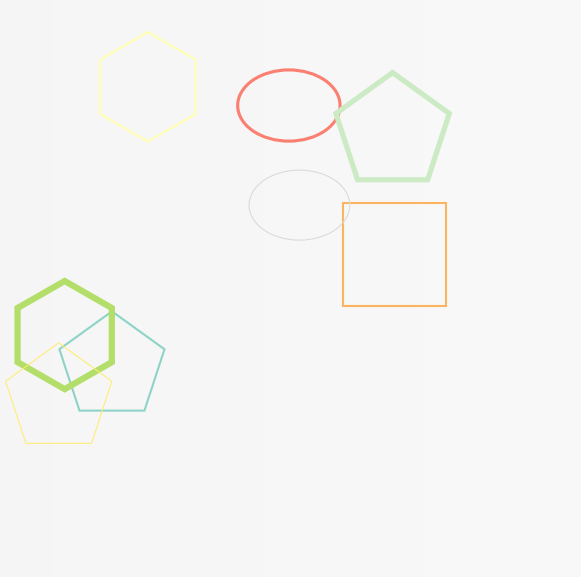[{"shape": "pentagon", "thickness": 1, "radius": 0.48, "center": [0.193, 0.365]}, {"shape": "hexagon", "thickness": 1, "radius": 0.47, "center": [0.254, 0.849]}, {"shape": "oval", "thickness": 1.5, "radius": 0.44, "center": [0.497, 0.816]}, {"shape": "square", "thickness": 1, "radius": 0.45, "center": [0.679, 0.558]}, {"shape": "hexagon", "thickness": 3, "radius": 0.47, "center": [0.111, 0.419]}, {"shape": "oval", "thickness": 0.5, "radius": 0.43, "center": [0.515, 0.644]}, {"shape": "pentagon", "thickness": 2.5, "radius": 0.51, "center": [0.675, 0.771]}, {"shape": "pentagon", "thickness": 0.5, "radius": 0.48, "center": [0.101, 0.309]}]